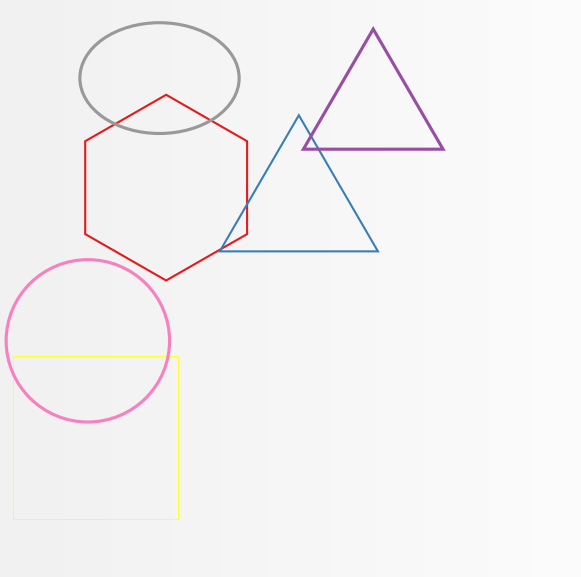[{"shape": "hexagon", "thickness": 1, "radius": 0.8, "center": [0.286, 0.674]}, {"shape": "triangle", "thickness": 1, "radius": 0.79, "center": [0.514, 0.642]}, {"shape": "triangle", "thickness": 1.5, "radius": 0.69, "center": [0.642, 0.81]}, {"shape": "square", "thickness": 0.5, "radius": 0.71, "center": [0.165, 0.242]}, {"shape": "circle", "thickness": 1.5, "radius": 0.7, "center": [0.151, 0.409]}, {"shape": "oval", "thickness": 1.5, "radius": 0.68, "center": [0.274, 0.864]}]